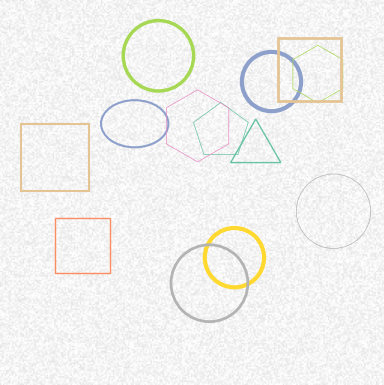[{"shape": "pentagon", "thickness": 0.5, "radius": 0.37, "center": [0.574, 0.659]}, {"shape": "triangle", "thickness": 1, "radius": 0.38, "center": [0.664, 0.615]}, {"shape": "square", "thickness": 1, "radius": 0.36, "center": [0.215, 0.362]}, {"shape": "circle", "thickness": 3, "radius": 0.38, "center": [0.705, 0.788]}, {"shape": "oval", "thickness": 1.5, "radius": 0.44, "center": [0.35, 0.679]}, {"shape": "hexagon", "thickness": 0.5, "radius": 0.47, "center": [0.513, 0.673]}, {"shape": "circle", "thickness": 2.5, "radius": 0.46, "center": [0.412, 0.855]}, {"shape": "hexagon", "thickness": 0.5, "radius": 0.37, "center": [0.826, 0.808]}, {"shape": "circle", "thickness": 3, "radius": 0.39, "center": [0.609, 0.331]}, {"shape": "square", "thickness": 2, "radius": 0.41, "center": [0.804, 0.82]}, {"shape": "square", "thickness": 1.5, "radius": 0.44, "center": [0.143, 0.591]}, {"shape": "circle", "thickness": 2, "radius": 0.5, "center": [0.544, 0.264]}, {"shape": "circle", "thickness": 0.5, "radius": 0.48, "center": [0.866, 0.451]}]